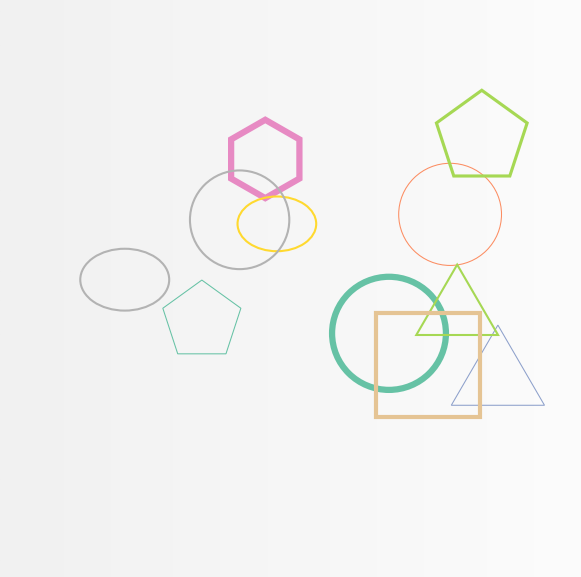[{"shape": "pentagon", "thickness": 0.5, "radius": 0.35, "center": [0.347, 0.444]}, {"shape": "circle", "thickness": 3, "radius": 0.49, "center": [0.669, 0.422]}, {"shape": "circle", "thickness": 0.5, "radius": 0.44, "center": [0.774, 0.628]}, {"shape": "triangle", "thickness": 0.5, "radius": 0.46, "center": [0.857, 0.344]}, {"shape": "hexagon", "thickness": 3, "radius": 0.34, "center": [0.456, 0.724]}, {"shape": "pentagon", "thickness": 1.5, "radius": 0.41, "center": [0.829, 0.761]}, {"shape": "triangle", "thickness": 1, "radius": 0.41, "center": [0.787, 0.46]}, {"shape": "oval", "thickness": 1, "radius": 0.34, "center": [0.476, 0.612]}, {"shape": "square", "thickness": 2, "radius": 0.45, "center": [0.736, 0.367]}, {"shape": "oval", "thickness": 1, "radius": 0.38, "center": [0.215, 0.515]}, {"shape": "circle", "thickness": 1, "radius": 0.43, "center": [0.412, 0.619]}]